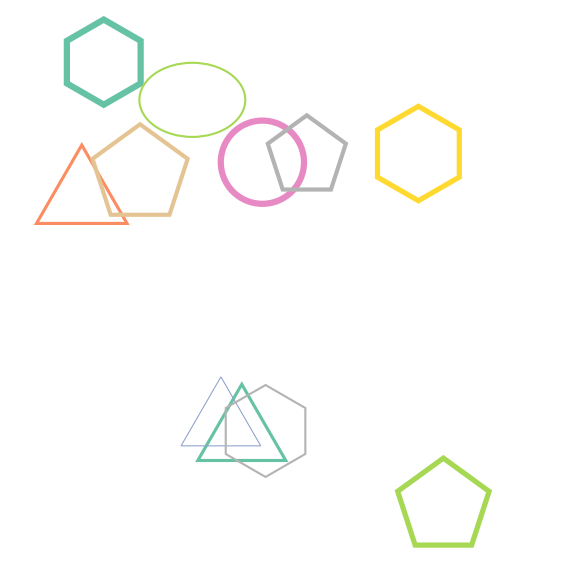[{"shape": "hexagon", "thickness": 3, "radius": 0.37, "center": [0.18, 0.892]}, {"shape": "triangle", "thickness": 1.5, "radius": 0.44, "center": [0.419, 0.246]}, {"shape": "triangle", "thickness": 1.5, "radius": 0.45, "center": [0.142, 0.657]}, {"shape": "triangle", "thickness": 0.5, "radius": 0.4, "center": [0.383, 0.267]}, {"shape": "circle", "thickness": 3, "radius": 0.36, "center": [0.454, 0.718]}, {"shape": "oval", "thickness": 1, "radius": 0.46, "center": [0.333, 0.826]}, {"shape": "pentagon", "thickness": 2.5, "radius": 0.42, "center": [0.768, 0.123]}, {"shape": "hexagon", "thickness": 2.5, "radius": 0.41, "center": [0.724, 0.733]}, {"shape": "pentagon", "thickness": 2, "radius": 0.43, "center": [0.243, 0.697]}, {"shape": "hexagon", "thickness": 1, "radius": 0.4, "center": [0.46, 0.253]}, {"shape": "pentagon", "thickness": 2, "radius": 0.36, "center": [0.531, 0.728]}]